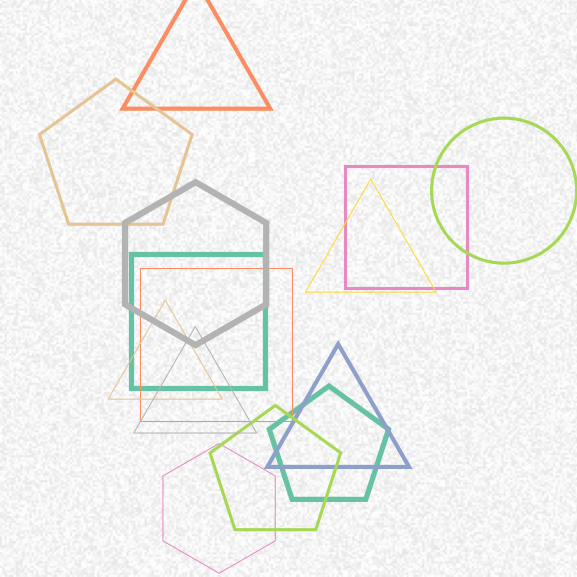[{"shape": "square", "thickness": 2.5, "radius": 0.58, "center": [0.343, 0.443]}, {"shape": "pentagon", "thickness": 2.5, "radius": 0.54, "center": [0.57, 0.222]}, {"shape": "square", "thickness": 0.5, "radius": 0.66, "center": [0.374, 0.402]}, {"shape": "triangle", "thickness": 2, "radius": 0.74, "center": [0.34, 0.885]}, {"shape": "triangle", "thickness": 2, "radius": 0.71, "center": [0.586, 0.261]}, {"shape": "hexagon", "thickness": 0.5, "radius": 0.56, "center": [0.379, 0.119]}, {"shape": "square", "thickness": 1.5, "radius": 0.53, "center": [0.703, 0.606]}, {"shape": "circle", "thickness": 1.5, "radius": 0.63, "center": [0.873, 0.669]}, {"shape": "pentagon", "thickness": 1.5, "radius": 0.59, "center": [0.477, 0.178]}, {"shape": "triangle", "thickness": 0.5, "radius": 0.65, "center": [0.642, 0.559]}, {"shape": "pentagon", "thickness": 1.5, "radius": 0.69, "center": [0.201, 0.723]}, {"shape": "triangle", "thickness": 0.5, "radius": 0.57, "center": [0.286, 0.365]}, {"shape": "hexagon", "thickness": 3, "radius": 0.71, "center": [0.339, 0.543]}, {"shape": "triangle", "thickness": 0.5, "radius": 0.61, "center": [0.338, 0.311]}]